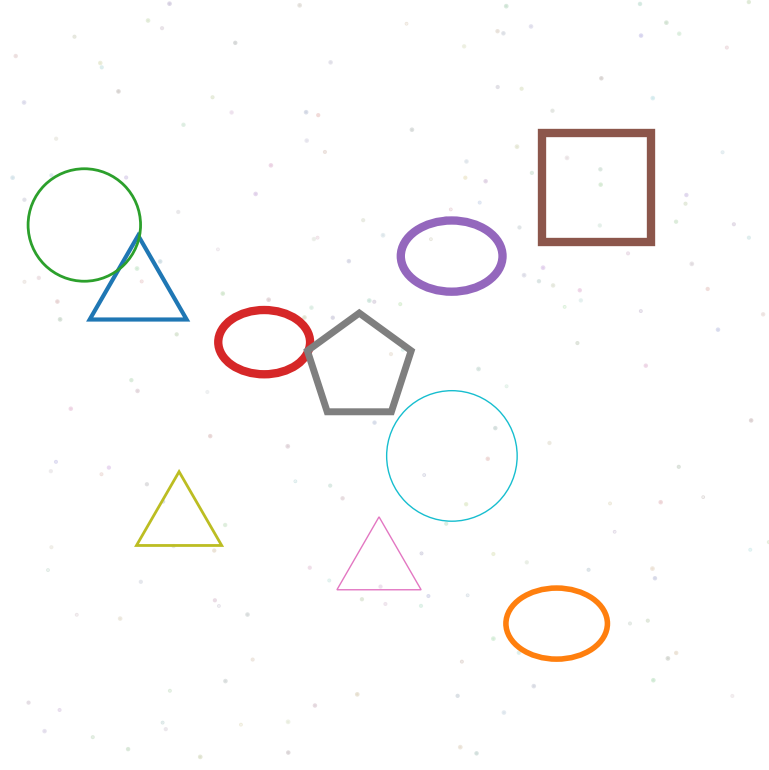[{"shape": "triangle", "thickness": 1.5, "radius": 0.36, "center": [0.179, 0.621]}, {"shape": "oval", "thickness": 2, "radius": 0.33, "center": [0.723, 0.19]}, {"shape": "circle", "thickness": 1, "radius": 0.37, "center": [0.11, 0.708]}, {"shape": "oval", "thickness": 3, "radius": 0.3, "center": [0.343, 0.556]}, {"shape": "oval", "thickness": 3, "radius": 0.33, "center": [0.587, 0.667]}, {"shape": "square", "thickness": 3, "radius": 0.36, "center": [0.775, 0.756]}, {"shape": "triangle", "thickness": 0.5, "radius": 0.32, "center": [0.492, 0.266]}, {"shape": "pentagon", "thickness": 2.5, "radius": 0.35, "center": [0.467, 0.523]}, {"shape": "triangle", "thickness": 1, "radius": 0.32, "center": [0.233, 0.324]}, {"shape": "circle", "thickness": 0.5, "radius": 0.42, "center": [0.587, 0.408]}]